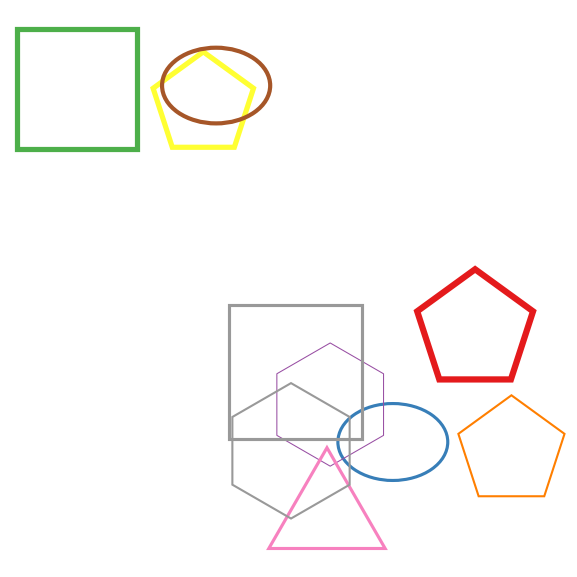[{"shape": "pentagon", "thickness": 3, "radius": 0.53, "center": [0.823, 0.427]}, {"shape": "oval", "thickness": 1.5, "radius": 0.48, "center": [0.68, 0.234]}, {"shape": "square", "thickness": 2.5, "radius": 0.52, "center": [0.133, 0.845]}, {"shape": "hexagon", "thickness": 0.5, "radius": 0.53, "center": [0.572, 0.299]}, {"shape": "pentagon", "thickness": 1, "radius": 0.48, "center": [0.886, 0.218]}, {"shape": "pentagon", "thickness": 2.5, "radius": 0.46, "center": [0.352, 0.818]}, {"shape": "oval", "thickness": 2, "radius": 0.47, "center": [0.374, 0.851]}, {"shape": "triangle", "thickness": 1.5, "radius": 0.58, "center": [0.566, 0.108]}, {"shape": "square", "thickness": 1.5, "radius": 0.58, "center": [0.512, 0.355]}, {"shape": "hexagon", "thickness": 1, "radius": 0.59, "center": [0.504, 0.218]}]